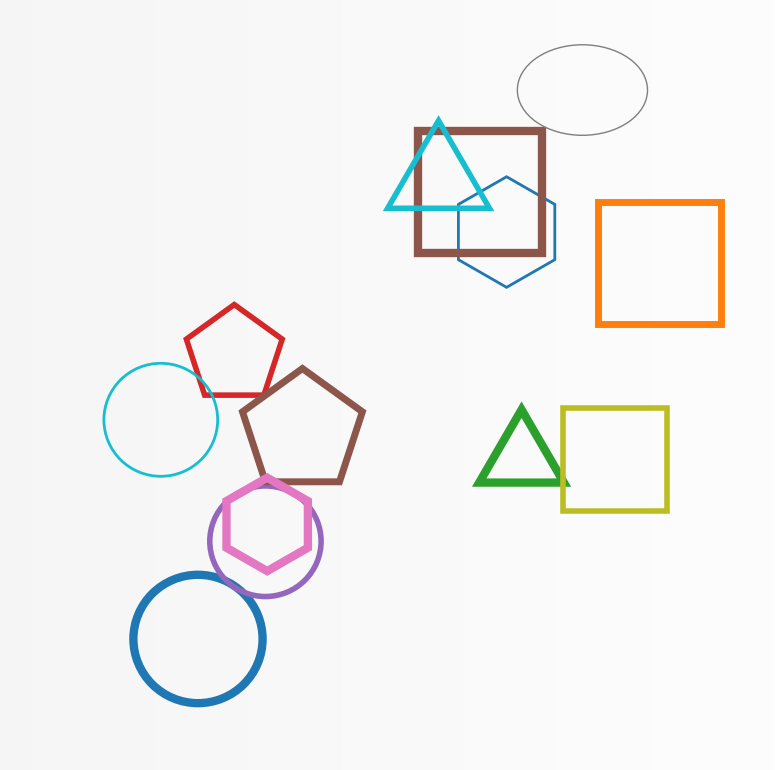[{"shape": "circle", "thickness": 3, "radius": 0.42, "center": [0.255, 0.17]}, {"shape": "hexagon", "thickness": 1, "radius": 0.36, "center": [0.654, 0.699]}, {"shape": "square", "thickness": 2.5, "radius": 0.4, "center": [0.851, 0.659]}, {"shape": "triangle", "thickness": 3, "radius": 0.32, "center": [0.673, 0.405]}, {"shape": "pentagon", "thickness": 2, "radius": 0.33, "center": [0.302, 0.539]}, {"shape": "circle", "thickness": 2, "radius": 0.36, "center": [0.343, 0.297]}, {"shape": "square", "thickness": 3, "radius": 0.4, "center": [0.619, 0.751]}, {"shape": "pentagon", "thickness": 2.5, "radius": 0.41, "center": [0.39, 0.44]}, {"shape": "hexagon", "thickness": 3, "radius": 0.3, "center": [0.345, 0.319]}, {"shape": "oval", "thickness": 0.5, "radius": 0.42, "center": [0.752, 0.883]}, {"shape": "square", "thickness": 2, "radius": 0.33, "center": [0.794, 0.404]}, {"shape": "triangle", "thickness": 2, "radius": 0.38, "center": [0.566, 0.767]}, {"shape": "circle", "thickness": 1, "radius": 0.37, "center": [0.207, 0.455]}]